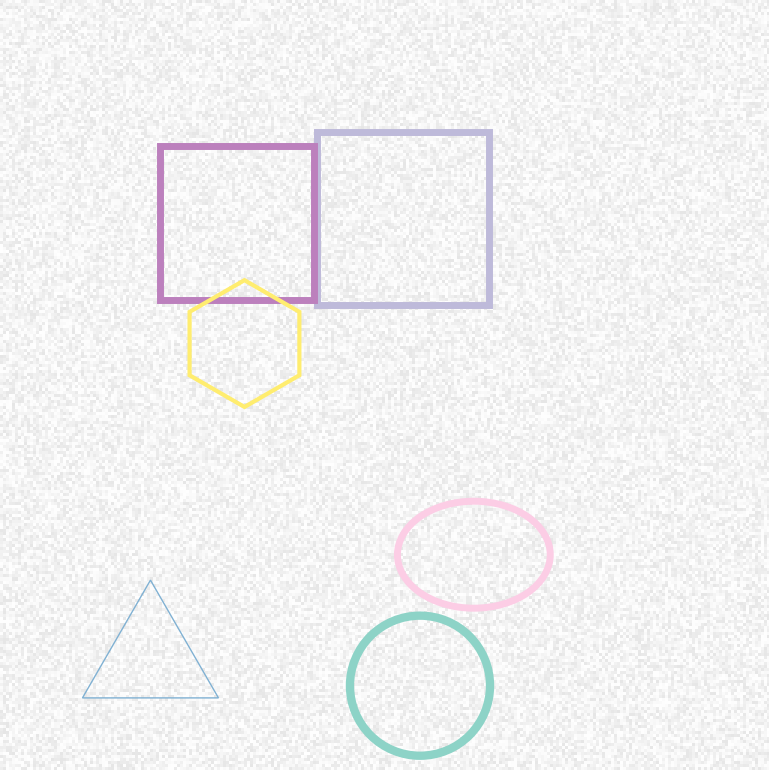[{"shape": "circle", "thickness": 3, "radius": 0.45, "center": [0.545, 0.109]}, {"shape": "square", "thickness": 2.5, "radius": 0.56, "center": [0.524, 0.716]}, {"shape": "triangle", "thickness": 0.5, "radius": 0.51, "center": [0.195, 0.145]}, {"shape": "oval", "thickness": 2.5, "radius": 0.5, "center": [0.615, 0.28]}, {"shape": "square", "thickness": 2.5, "radius": 0.5, "center": [0.308, 0.71]}, {"shape": "hexagon", "thickness": 1.5, "radius": 0.41, "center": [0.317, 0.554]}]